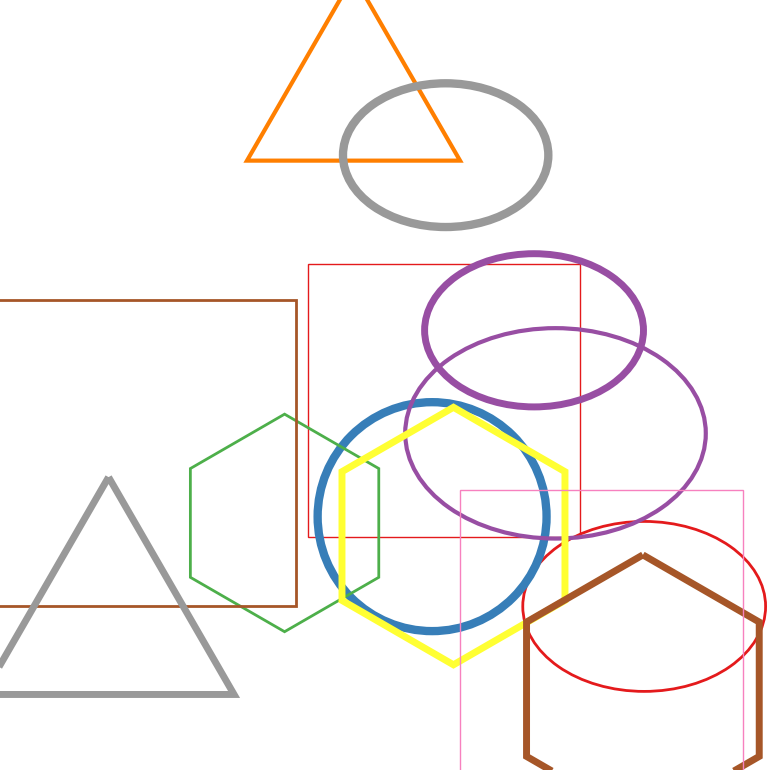[{"shape": "square", "thickness": 0.5, "radius": 0.88, "center": [0.577, 0.48]}, {"shape": "oval", "thickness": 1, "radius": 0.79, "center": [0.837, 0.212]}, {"shape": "circle", "thickness": 3, "radius": 0.74, "center": [0.561, 0.329]}, {"shape": "hexagon", "thickness": 1, "radius": 0.71, "center": [0.37, 0.321]}, {"shape": "oval", "thickness": 2.5, "radius": 0.71, "center": [0.694, 0.571]}, {"shape": "oval", "thickness": 1.5, "radius": 0.98, "center": [0.721, 0.437]}, {"shape": "triangle", "thickness": 1.5, "radius": 0.8, "center": [0.459, 0.871]}, {"shape": "hexagon", "thickness": 2.5, "radius": 0.84, "center": [0.589, 0.304]}, {"shape": "square", "thickness": 1, "radius": 0.99, "center": [0.187, 0.412]}, {"shape": "hexagon", "thickness": 2.5, "radius": 0.87, "center": [0.835, 0.105]}, {"shape": "square", "thickness": 0.5, "radius": 0.92, "center": [0.781, 0.18]}, {"shape": "triangle", "thickness": 2.5, "radius": 0.94, "center": [0.141, 0.192]}, {"shape": "oval", "thickness": 3, "radius": 0.67, "center": [0.579, 0.798]}]